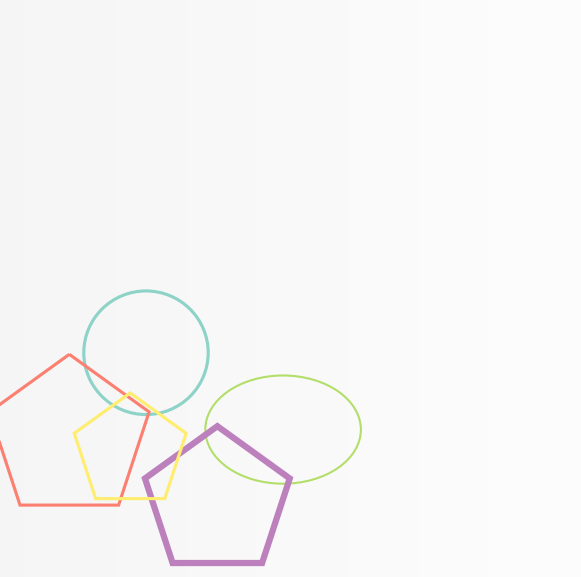[{"shape": "circle", "thickness": 1.5, "radius": 0.54, "center": [0.251, 0.388]}, {"shape": "pentagon", "thickness": 1.5, "radius": 0.72, "center": [0.119, 0.241]}, {"shape": "oval", "thickness": 1, "radius": 0.67, "center": [0.487, 0.255]}, {"shape": "pentagon", "thickness": 3, "radius": 0.65, "center": [0.374, 0.13]}, {"shape": "pentagon", "thickness": 1.5, "radius": 0.51, "center": [0.224, 0.218]}]